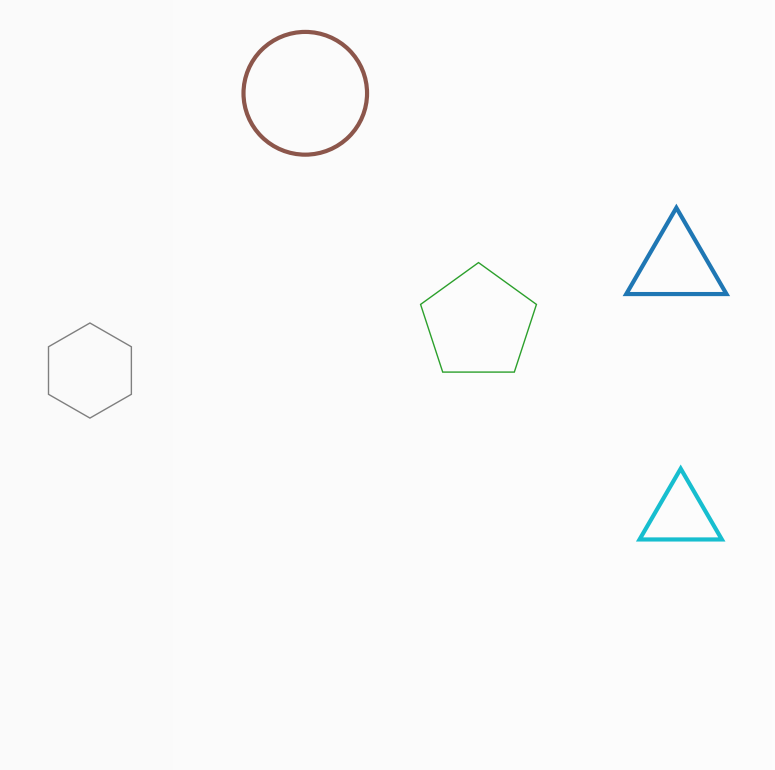[{"shape": "triangle", "thickness": 1.5, "radius": 0.37, "center": [0.873, 0.655]}, {"shape": "pentagon", "thickness": 0.5, "radius": 0.39, "center": [0.617, 0.58]}, {"shape": "circle", "thickness": 1.5, "radius": 0.4, "center": [0.394, 0.879]}, {"shape": "hexagon", "thickness": 0.5, "radius": 0.31, "center": [0.116, 0.519]}, {"shape": "triangle", "thickness": 1.5, "radius": 0.31, "center": [0.878, 0.33]}]